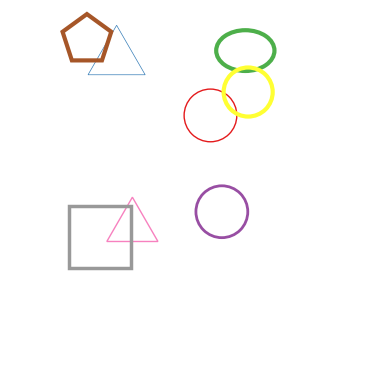[{"shape": "circle", "thickness": 1, "radius": 0.34, "center": [0.547, 0.7]}, {"shape": "triangle", "thickness": 0.5, "radius": 0.43, "center": [0.303, 0.849]}, {"shape": "oval", "thickness": 3, "radius": 0.38, "center": [0.637, 0.869]}, {"shape": "circle", "thickness": 2, "radius": 0.34, "center": [0.576, 0.45]}, {"shape": "circle", "thickness": 3, "radius": 0.32, "center": [0.645, 0.761]}, {"shape": "pentagon", "thickness": 3, "radius": 0.33, "center": [0.226, 0.897]}, {"shape": "triangle", "thickness": 1, "radius": 0.38, "center": [0.344, 0.411]}, {"shape": "square", "thickness": 2.5, "radius": 0.4, "center": [0.26, 0.384]}]